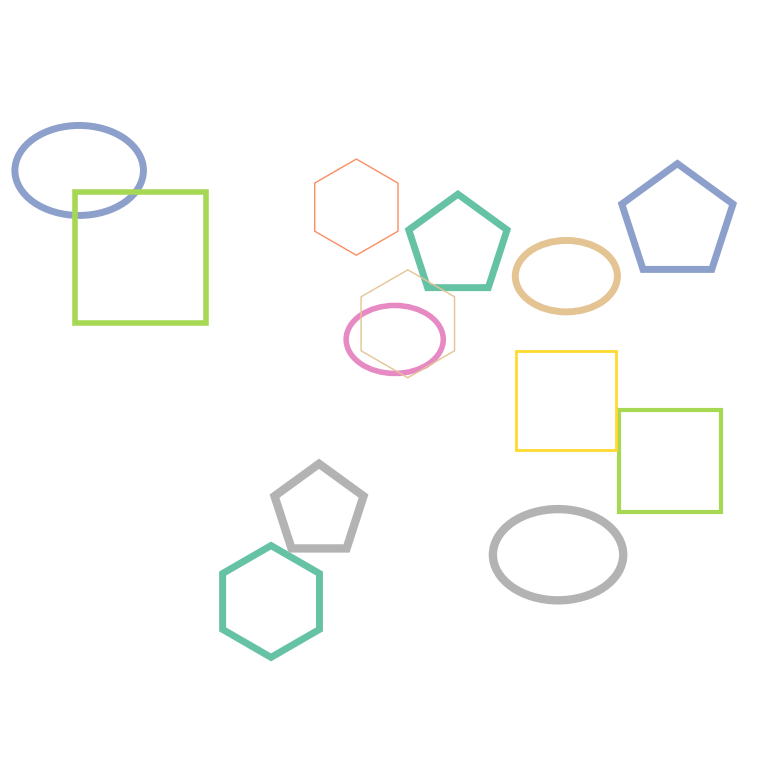[{"shape": "hexagon", "thickness": 2.5, "radius": 0.36, "center": [0.352, 0.219]}, {"shape": "pentagon", "thickness": 2.5, "radius": 0.34, "center": [0.595, 0.681]}, {"shape": "hexagon", "thickness": 0.5, "radius": 0.31, "center": [0.463, 0.731]}, {"shape": "pentagon", "thickness": 2.5, "radius": 0.38, "center": [0.88, 0.712]}, {"shape": "oval", "thickness": 2.5, "radius": 0.42, "center": [0.103, 0.779]}, {"shape": "oval", "thickness": 2, "radius": 0.32, "center": [0.513, 0.559]}, {"shape": "square", "thickness": 1.5, "radius": 0.33, "center": [0.87, 0.401]}, {"shape": "square", "thickness": 2, "radius": 0.42, "center": [0.182, 0.665]}, {"shape": "square", "thickness": 1, "radius": 0.32, "center": [0.735, 0.48]}, {"shape": "oval", "thickness": 2.5, "radius": 0.33, "center": [0.736, 0.641]}, {"shape": "hexagon", "thickness": 0.5, "radius": 0.35, "center": [0.53, 0.579]}, {"shape": "pentagon", "thickness": 3, "radius": 0.3, "center": [0.414, 0.337]}, {"shape": "oval", "thickness": 3, "radius": 0.42, "center": [0.725, 0.28]}]